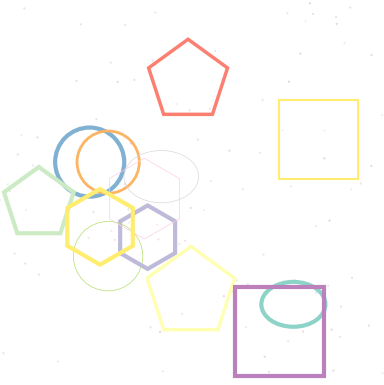[{"shape": "oval", "thickness": 3, "radius": 0.42, "center": [0.762, 0.21]}, {"shape": "pentagon", "thickness": 2.5, "radius": 0.6, "center": [0.496, 0.24]}, {"shape": "hexagon", "thickness": 3, "radius": 0.41, "center": [0.383, 0.384]}, {"shape": "pentagon", "thickness": 2.5, "radius": 0.54, "center": [0.489, 0.79]}, {"shape": "circle", "thickness": 3, "radius": 0.45, "center": [0.233, 0.579]}, {"shape": "circle", "thickness": 2, "radius": 0.4, "center": [0.281, 0.579]}, {"shape": "circle", "thickness": 0.5, "radius": 0.45, "center": [0.281, 0.335]}, {"shape": "hexagon", "thickness": 0.5, "radius": 0.52, "center": [0.375, 0.484]}, {"shape": "oval", "thickness": 0.5, "radius": 0.49, "center": [0.419, 0.541]}, {"shape": "square", "thickness": 3, "radius": 0.58, "center": [0.727, 0.14]}, {"shape": "pentagon", "thickness": 3, "radius": 0.48, "center": [0.101, 0.471]}, {"shape": "square", "thickness": 1.5, "radius": 0.51, "center": [0.828, 0.638]}, {"shape": "hexagon", "thickness": 3, "radius": 0.49, "center": [0.26, 0.411]}]